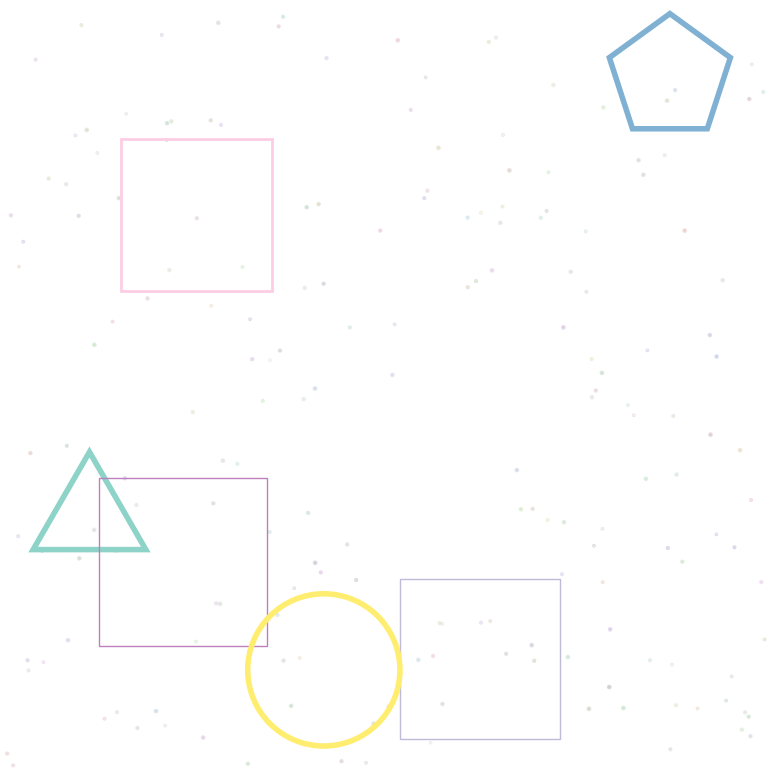[{"shape": "triangle", "thickness": 2, "radius": 0.42, "center": [0.116, 0.328]}, {"shape": "square", "thickness": 0.5, "radius": 0.52, "center": [0.623, 0.144]}, {"shape": "pentagon", "thickness": 2, "radius": 0.41, "center": [0.87, 0.9]}, {"shape": "square", "thickness": 1, "radius": 0.49, "center": [0.255, 0.721]}, {"shape": "square", "thickness": 0.5, "radius": 0.54, "center": [0.238, 0.27]}, {"shape": "circle", "thickness": 2, "radius": 0.49, "center": [0.421, 0.13]}]